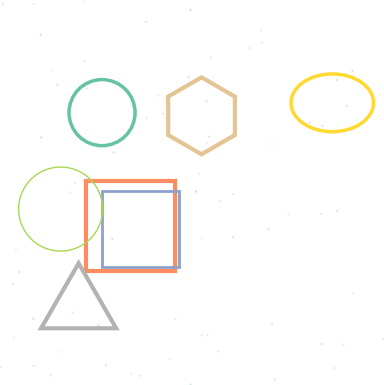[{"shape": "circle", "thickness": 2.5, "radius": 0.43, "center": [0.265, 0.707]}, {"shape": "square", "thickness": 3, "radius": 0.58, "center": [0.34, 0.413]}, {"shape": "square", "thickness": 2, "radius": 0.5, "center": [0.365, 0.405]}, {"shape": "circle", "thickness": 1, "radius": 0.55, "center": [0.157, 0.457]}, {"shape": "oval", "thickness": 2.5, "radius": 0.54, "center": [0.863, 0.733]}, {"shape": "hexagon", "thickness": 3, "radius": 0.5, "center": [0.523, 0.699]}, {"shape": "triangle", "thickness": 3, "radius": 0.56, "center": [0.204, 0.204]}]